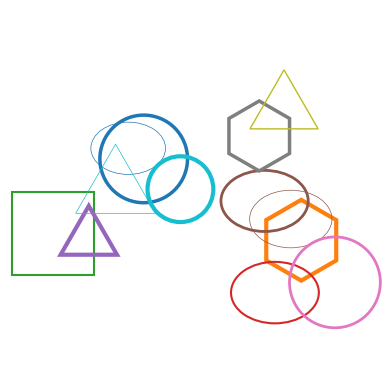[{"shape": "oval", "thickness": 0.5, "radius": 0.48, "center": [0.333, 0.615]}, {"shape": "circle", "thickness": 2.5, "radius": 0.57, "center": [0.373, 0.587]}, {"shape": "hexagon", "thickness": 3, "radius": 0.52, "center": [0.782, 0.376]}, {"shape": "square", "thickness": 1.5, "radius": 0.54, "center": [0.138, 0.393]}, {"shape": "oval", "thickness": 1.5, "radius": 0.57, "center": [0.714, 0.24]}, {"shape": "triangle", "thickness": 3, "radius": 0.42, "center": [0.231, 0.381]}, {"shape": "oval", "thickness": 2, "radius": 0.57, "center": [0.687, 0.478]}, {"shape": "oval", "thickness": 0.5, "radius": 0.53, "center": [0.755, 0.431]}, {"shape": "circle", "thickness": 2, "radius": 0.59, "center": [0.87, 0.267]}, {"shape": "hexagon", "thickness": 2.5, "radius": 0.45, "center": [0.673, 0.647]}, {"shape": "triangle", "thickness": 1, "radius": 0.51, "center": [0.738, 0.716]}, {"shape": "triangle", "thickness": 0.5, "radius": 0.6, "center": [0.3, 0.506]}, {"shape": "circle", "thickness": 3, "radius": 0.43, "center": [0.469, 0.509]}]